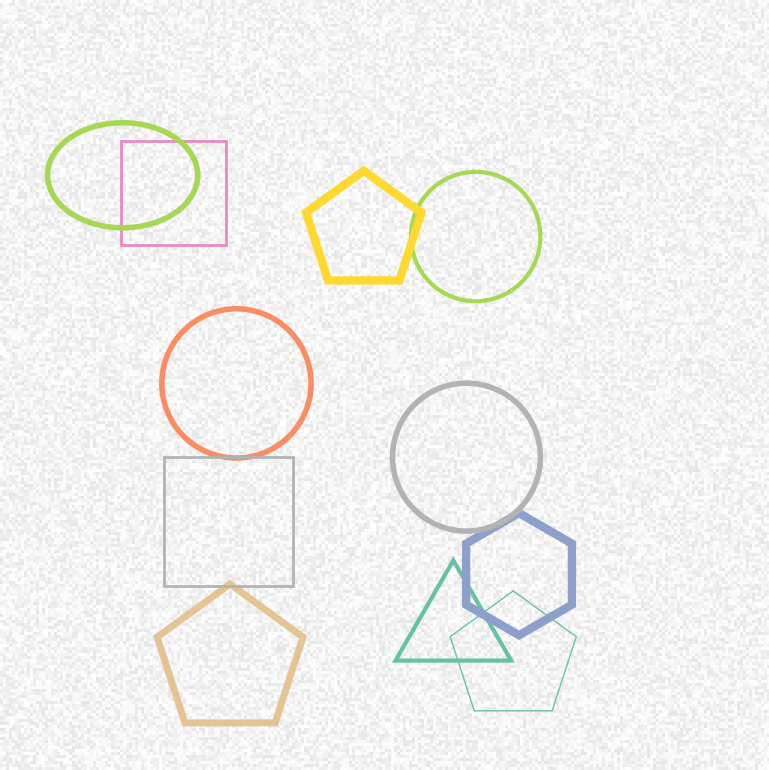[{"shape": "pentagon", "thickness": 0.5, "radius": 0.43, "center": [0.667, 0.147]}, {"shape": "triangle", "thickness": 1.5, "radius": 0.43, "center": [0.589, 0.185]}, {"shape": "circle", "thickness": 2, "radius": 0.48, "center": [0.307, 0.502]}, {"shape": "hexagon", "thickness": 3, "radius": 0.4, "center": [0.674, 0.254]}, {"shape": "square", "thickness": 1, "radius": 0.34, "center": [0.225, 0.75]}, {"shape": "circle", "thickness": 1.5, "radius": 0.42, "center": [0.618, 0.693]}, {"shape": "oval", "thickness": 2, "radius": 0.49, "center": [0.159, 0.772]}, {"shape": "pentagon", "thickness": 3, "radius": 0.39, "center": [0.472, 0.7]}, {"shape": "pentagon", "thickness": 2.5, "radius": 0.5, "center": [0.299, 0.142]}, {"shape": "circle", "thickness": 2, "radius": 0.48, "center": [0.606, 0.406]}, {"shape": "square", "thickness": 1, "radius": 0.42, "center": [0.297, 0.323]}]